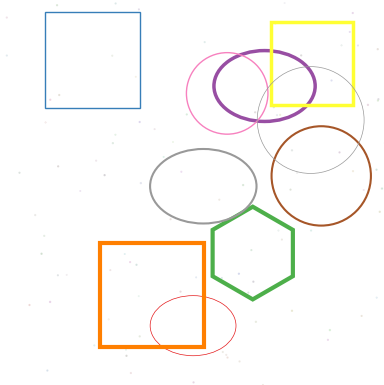[{"shape": "oval", "thickness": 0.5, "radius": 0.56, "center": [0.502, 0.154]}, {"shape": "square", "thickness": 1, "radius": 0.62, "center": [0.241, 0.844]}, {"shape": "hexagon", "thickness": 3, "radius": 0.6, "center": [0.656, 0.343]}, {"shape": "oval", "thickness": 2.5, "radius": 0.66, "center": [0.687, 0.777]}, {"shape": "square", "thickness": 3, "radius": 0.67, "center": [0.394, 0.235]}, {"shape": "square", "thickness": 2.5, "radius": 0.53, "center": [0.811, 0.835]}, {"shape": "circle", "thickness": 1.5, "radius": 0.65, "center": [0.834, 0.543]}, {"shape": "circle", "thickness": 1, "radius": 0.53, "center": [0.59, 0.757]}, {"shape": "oval", "thickness": 1.5, "radius": 0.69, "center": [0.528, 0.516]}, {"shape": "circle", "thickness": 0.5, "radius": 0.69, "center": [0.807, 0.688]}]